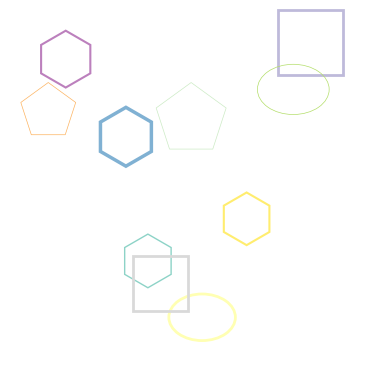[{"shape": "hexagon", "thickness": 1, "radius": 0.35, "center": [0.384, 0.322]}, {"shape": "oval", "thickness": 2, "radius": 0.43, "center": [0.525, 0.176]}, {"shape": "square", "thickness": 2, "radius": 0.42, "center": [0.805, 0.891]}, {"shape": "hexagon", "thickness": 2.5, "radius": 0.38, "center": [0.327, 0.645]}, {"shape": "pentagon", "thickness": 0.5, "radius": 0.37, "center": [0.125, 0.711]}, {"shape": "oval", "thickness": 0.5, "radius": 0.47, "center": [0.762, 0.768]}, {"shape": "square", "thickness": 2, "radius": 0.36, "center": [0.417, 0.263]}, {"shape": "hexagon", "thickness": 1.5, "radius": 0.37, "center": [0.171, 0.846]}, {"shape": "pentagon", "thickness": 0.5, "radius": 0.48, "center": [0.497, 0.69]}, {"shape": "hexagon", "thickness": 1.5, "radius": 0.34, "center": [0.641, 0.432]}]